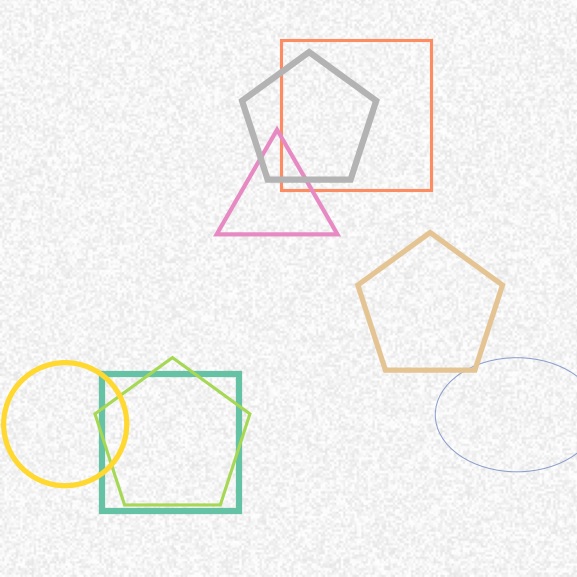[{"shape": "square", "thickness": 3, "radius": 0.59, "center": [0.296, 0.234]}, {"shape": "square", "thickness": 1.5, "radius": 0.65, "center": [0.616, 0.8]}, {"shape": "oval", "thickness": 0.5, "radius": 0.71, "center": [0.895, 0.281]}, {"shape": "triangle", "thickness": 2, "radius": 0.6, "center": [0.48, 0.654]}, {"shape": "pentagon", "thickness": 1.5, "radius": 0.71, "center": [0.299, 0.239]}, {"shape": "circle", "thickness": 2.5, "radius": 0.53, "center": [0.113, 0.265]}, {"shape": "pentagon", "thickness": 2.5, "radius": 0.66, "center": [0.745, 0.465]}, {"shape": "pentagon", "thickness": 3, "radius": 0.61, "center": [0.535, 0.787]}]